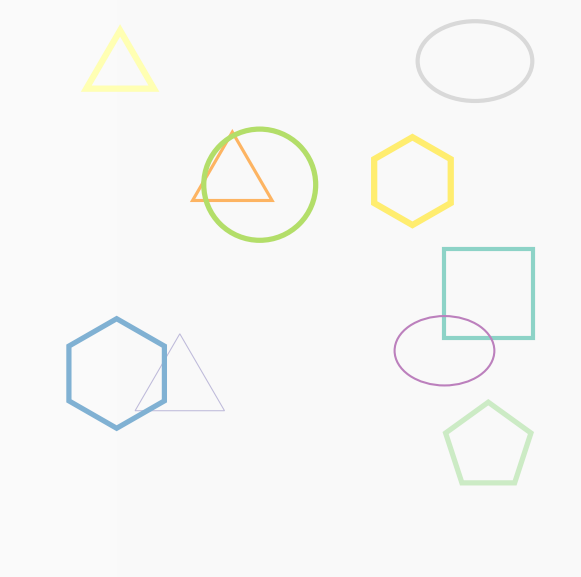[{"shape": "square", "thickness": 2, "radius": 0.38, "center": [0.841, 0.491]}, {"shape": "triangle", "thickness": 3, "radius": 0.34, "center": [0.207, 0.879]}, {"shape": "triangle", "thickness": 0.5, "radius": 0.44, "center": [0.309, 0.332]}, {"shape": "hexagon", "thickness": 2.5, "radius": 0.47, "center": [0.201, 0.352]}, {"shape": "triangle", "thickness": 1.5, "radius": 0.39, "center": [0.4, 0.691]}, {"shape": "circle", "thickness": 2.5, "radius": 0.48, "center": [0.447, 0.679]}, {"shape": "oval", "thickness": 2, "radius": 0.49, "center": [0.817, 0.893]}, {"shape": "oval", "thickness": 1, "radius": 0.43, "center": [0.765, 0.392]}, {"shape": "pentagon", "thickness": 2.5, "radius": 0.39, "center": [0.84, 0.225]}, {"shape": "hexagon", "thickness": 3, "radius": 0.38, "center": [0.71, 0.686]}]